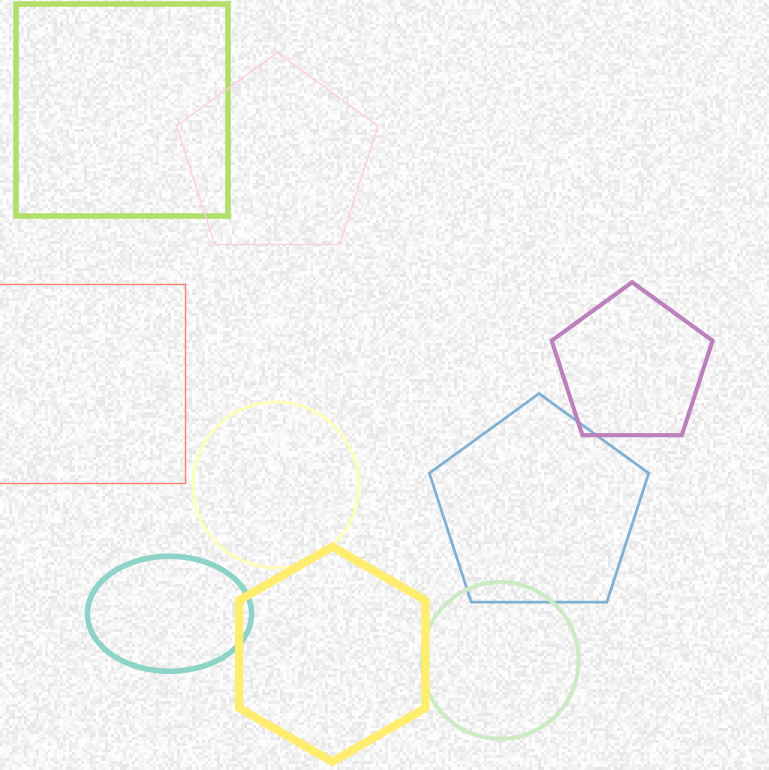[{"shape": "oval", "thickness": 2, "radius": 0.53, "center": [0.22, 0.203]}, {"shape": "circle", "thickness": 1, "radius": 0.54, "center": [0.358, 0.37]}, {"shape": "square", "thickness": 0.5, "radius": 0.65, "center": [0.111, 0.502]}, {"shape": "pentagon", "thickness": 1, "radius": 0.75, "center": [0.7, 0.339]}, {"shape": "square", "thickness": 2, "radius": 0.69, "center": [0.159, 0.858]}, {"shape": "pentagon", "thickness": 0.5, "radius": 0.69, "center": [0.36, 0.794]}, {"shape": "pentagon", "thickness": 1.5, "radius": 0.55, "center": [0.821, 0.524]}, {"shape": "circle", "thickness": 1.5, "radius": 0.51, "center": [0.65, 0.142]}, {"shape": "hexagon", "thickness": 3, "radius": 0.7, "center": [0.432, 0.15]}]